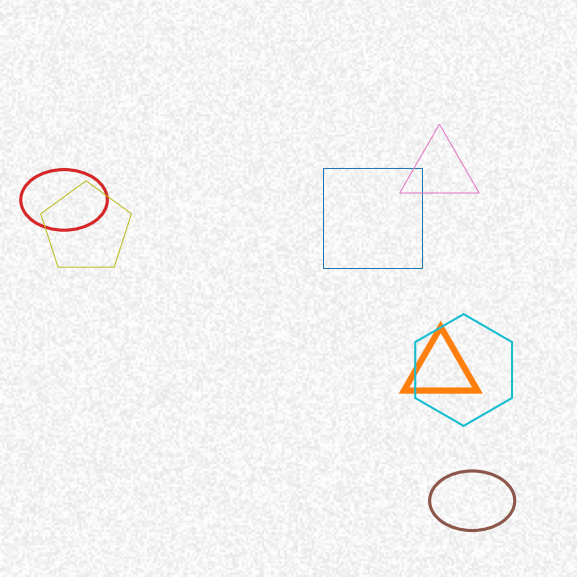[{"shape": "square", "thickness": 0.5, "radius": 0.43, "center": [0.645, 0.621]}, {"shape": "triangle", "thickness": 3, "radius": 0.37, "center": [0.763, 0.36]}, {"shape": "oval", "thickness": 1.5, "radius": 0.37, "center": [0.111, 0.653]}, {"shape": "oval", "thickness": 1.5, "radius": 0.37, "center": [0.818, 0.132]}, {"shape": "triangle", "thickness": 0.5, "radius": 0.4, "center": [0.761, 0.705]}, {"shape": "pentagon", "thickness": 0.5, "radius": 0.41, "center": [0.149, 0.603]}, {"shape": "hexagon", "thickness": 1, "radius": 0.48, "center": [0.803, 0.358]}]